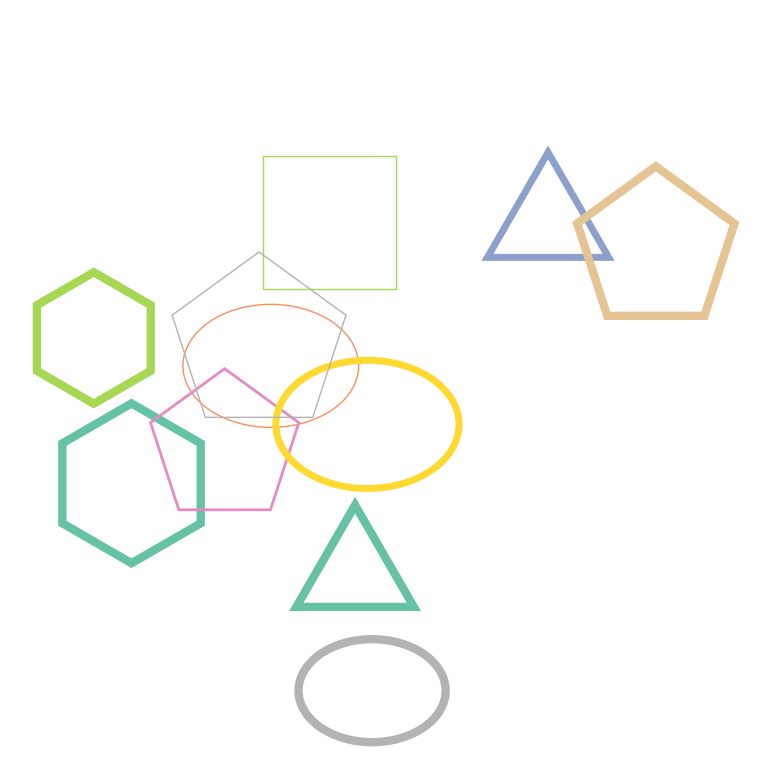[{"shape": "triangle", "thickness": 3, "radius": 0.44, "center": [0.461, 0.256]}, {"shape": "hexagon", "thickness": 3, "radius": 0.52, "center": [0.171, 0.372]}, {"shape": "oval", "thickness": 0.5, "radius": 0.57, "center": [0.352, 0.525]}, {"shape": "triangle", "thickness": 2.5, "radius": 0.45, "center": [0.712, 0.711]}, {"shape": "pentagon", "thickness": 1, "radius": 0.51, "center": [0.292, 0.42]}, {"shape": "hexagon", "thickness": 3, "radius": 0.43, "center": [0.122, 0.561]}, {"shape": "square", "thickness": 0.5, "radius": 0.43, "center": [0.428, 0.711]}, {"shape": "oval", "thickness": 2.5, "radius": 0.59, "center": [0.477, 0.449]}, {"shape": "pentagon", "thickness": 3, "radius": 0.54, "center": [0.852, 0.677]}, {"shape": "pentagon", "thickness": 0.5, "radius": 0.59, "center": [0.336, 0.554]}, {"shape": "oval", "thickness": 3, "radius": 0.48, "center": [0.483, 0.103]}]